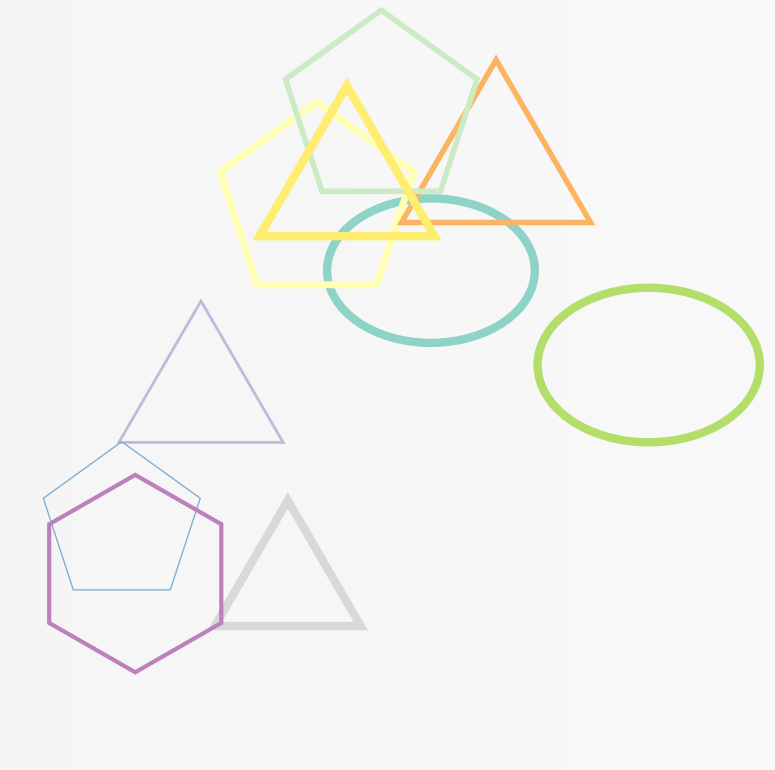[{"shape": "oval", "thickness": 3, "radius": 0.67, "center": [0.556, 0.649]}, {"shape": "pentagon", "thickness": 2.5, "radius": 0.66, "center": [0.409, 0.736]}, {"shape": "triangle", "thickness": 1, "radius": 0.61, "center": [0.259, 0.487]}, {"shape": "pentagon", "thickness": 0.5, "radius": 0.53, "center": [0.157, 0.32]}, {"shape": "triangle", "thickness": 2, "radius": 0.7, "center": [0.64, 0.781]}, {"shape": "oval", "thickness": 3, "radius": 0.72, "center": [0.837, 0.526]}, {"shape": "triangle", "thickness": 3, "radius": 0.54, "center": [0.371, 0.241]}, {"shape": "hexagon", "thickness": 1.5, "radius": 0.64, "center": [0.175, 0.255]}, {"shape": "pentagon", "thickness": 2, "radius": 0.65, "center": [0.492, 0.857]}, {"shape": "triangle", "thickness": 3, "radius": 0.65, "center": [0.448, 0.758]}]